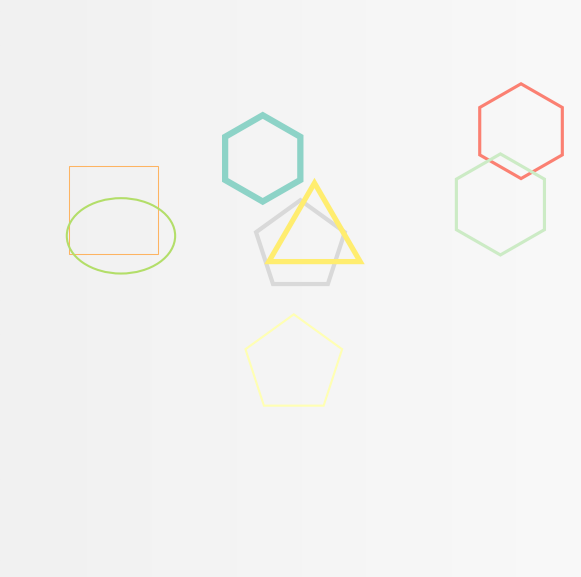[{"shape": "hexagon", "thickness": 3, "radius": 0.37, "center": [0.452, 0.725]}, {"shape": "pentagon", "thickness": 1, "radius": 0.44, "center": [0.505, 0.367]}, {"shape": "hexagon", "thickness": 1.5, "radius": 0.41, "center": [0.896, 0.772]}, {"shape": "square", "thickness": 0.5, "radius": 0.38, "center": [0.196, 0.635]}, {"shape": "oval", "thickness": 1, "radius": 0.47, "center": [0.208, 0.591]}, {"shape": "pentagon", "thickness": 2, "radius": 0.4, "center": [0.517, 0.572]}, {"shape": "hexagon", "thickness": 1.5, "radius": 0.44, "center": [0.861, 0.645]}, {"shape": "triangle", "thickness": 2.5, "radius": 0.45, "center": [0.541, 0.592]}]